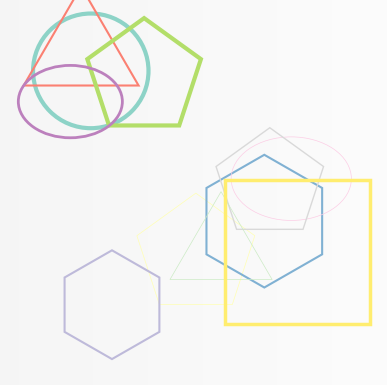[{"shape": "circle", "thickness": 3, "radius": 0.74, "center": [0.234, 0.816]}, {"shape": "pentagon", "thickness": 0.5, "radius": 0.8, "center": [0.505, 0.338]}, {"shape": "hexagon", "thickness": 1.5, "radius": 0.71, "center": [0.289, 0.209]}, {"shape": "triangle", "thickness": 1.5, "radius": 0.86, "center": [0.209, 0.863]}, {"shape": "hexagon", "thickness": 1.5, "radius": 0.86, "center": [0.682, 0.426]}, {"shape": "pentagon", "thickness": 3, "radius": 0.77, "center": [0.372, 0.799]}, {"shape": "oval", "thickness": 0.5, "radius": 0.78, "center": [0.752, 0.536]}, {"shape": "pentagon", "thickness": 1, "radius": 0.73, "center": [0.696, 0.522]}, {"shape": "oval", "thickness": 2, "radius": 0.67, "center": [0.182, 0.736]}, {"shape": "triangle", "thickness": 0.5, "radius": 0.76, "center": [0.57, 0.35]}, {"shape": "square", "thickness": 2.5, "radius": 0.93, "center": [0.768, 0.345]}]